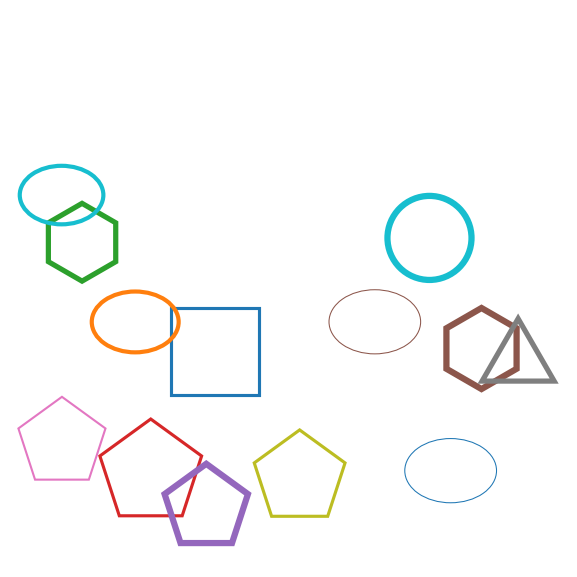[{"shape": "oval", "thickness": 0.5, "radius": 0.4, "center": [0.78, 0.184]}, {"shape": "square", "thickness": 1.5, "radius": 0.38, "center": [0.372, 0.39]}, {"shape": "oval", "thickness": 2, "radius": 0.38, "center": [0.234, 0.442]}, {"shape": "hexagon", "thickness": 2.5, "radius": 0.34, "center": [0.142, 0.58]}, {"shape": "pentagon", "thickness": 1.5, "radius": 0.46, "center": [0.261, 0.181]}, {"shape": "pentagon", "thickness": 3, "radius": 0.38, "center": [0.357, 0.12]}, {"shape": "oval", "thickness": 0.5, "radius": 0.4, "center": [0.649, 0.442]}, {"shape": "hexagon", "thickness": 3, "radius": 0.35, "center": [0.834, 0.396]}, {"shape": "pentagon", "thickness": 1, "radius": 0.4, "center": [0.107, 0.233]}, {"shape": "triangle", "thickness": 2.5, "radius": 0.36, "center": [0.897, 0.375]}, {"shape": "pentagon", "thickness": 1.5, "radius": 0.41, "center": [0.519, 0.172]}, {"shape": "circle", "thickness": 3, "radius": 0.36, "center": [0.744, 0.587]}, {"shape": "oval", "thickness": 2, "radius": 0.36, "center": [0.107, 0.661]}]